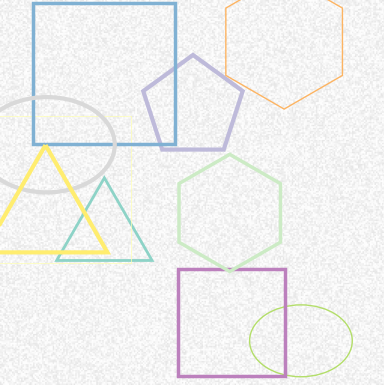[{"shape": "triangle", "thickness": 2, "radius": 0.72, "center": [0.271, 0.395]}, {"shape": "square", "thickness": 0.5, "radius": 0.95, "center": [0.15, 0.508]}, {"shape": "pentagon", "thickness": 3, "radius": 0.68, "center": [0.501, 0.721]}, {"shape": "square", "thickness": 2.5, "radius": 0.92, "center": [0.27, 0.81]}, {"shape": "hexagon", "thickness": 1, "radius": 0.87, "center": [0.738, 0.892]}, {"shape": "oval", "thickness": 1, "radius": 0.67, "center": [0.782, 0.115]}, {"shape": "oval", "thickness": 3, "radius": 0.88, "center": [0.121, 0.624]}, {"shape": "square", "thickness": 2.5, "radius": 0.69, "center": [0.601, 0.163]}, {"shape": "hexagon", "thickness": 2.5, "radius": 0.76, "center": [0.597, 0.447]}, {"shape": "triangle", "thickness": 3, "radius": 0.93, "center": [0.118, 0.437]}]